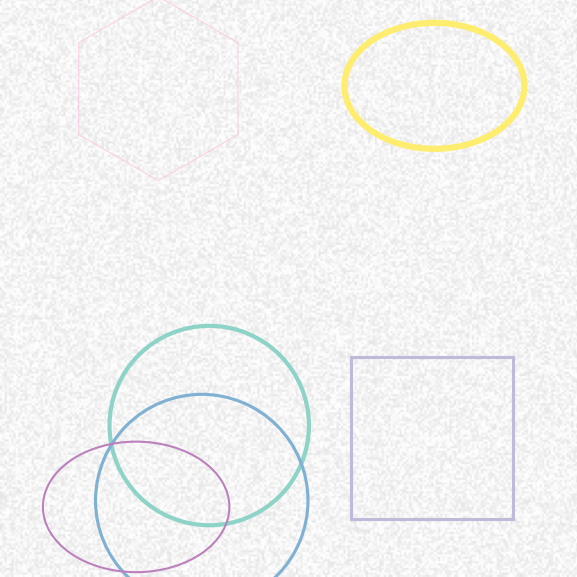[{"shape": "circle", "thickness": 2, "radius": 0.86, "center": [0.362, 0.262]}, {"shape": "square", "thickness": 1.5, "radius": 0.7, "center": [0.748, 0.24]}, {"shape": "circle", "thickness": 1.5, "radius": 0.92, "center": [0.349, 0.132]}, {"shape": "hexagon", "thickness": 0.5, "radius": 0.8, "center": [0.274, 0.846]}, {"shape": "oval", "thickness": 1, "radius": 0.81, "center": [0.236, 0.121]}, {"shape": "oval", "thickness": 3, "radius": 0.78, "center": [0.752, 0.851]}]